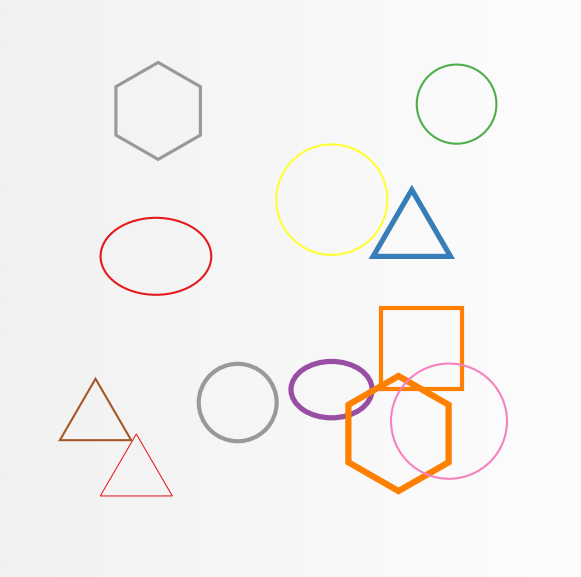[{"shape": "triangle", "thickness": 0.5, "radius": 0.36, "center": [0.235, 0.176]}, {"shape": "oval", "thickness": 1, "radius": 0.48, "center": [0.268, 0.555]}, {"shape": "triangle", "thickness": 2.5, "radius": 0.38, "center": [0.709, 0.594]}, {"shape": "circle", "thickness": 1, "radius": 0.34, "center": [0.786, 0.819]}, {"shape": "oval", "thickness": 2.5, "radius": 0.35, "center": [0.57, 0.324]}, {"shape": "square", "thickness": 2, "radius": 0.35, "center": [0.725, 0.396]}, {"shape": "hexagon", "thickness": 3, "radius": 0.5, "center": [0.686, 0.248]}, {"shape": "circle", "thickness": 1, "radius": 0.48, "center": [0.571, 0.653]}, {"shape": "triangle", "thickness": 1, "radius": 0.35, "center": [0.164, 0.272]}, {"shape": "circle", "thickness": 1, "radius": 0.5, "center": [0.772, 0.27]}, {"shape": "hexagon", "thickness": 1.5, "radius": 0.42, "center": [0.272, 0.807]}, {"shape": "circle", "thickness": 2, "radius": 0.34, "center": [0.409, 0.302]}]